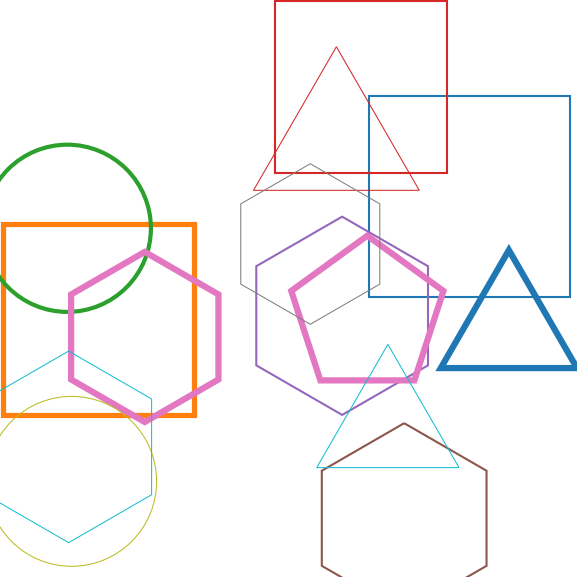[{"shape": "triangle", "thickness": 3, "radius": 0.68, "center": [0.881, 0.43]}, {"shape": "square", "thickness": 1, "radius": 0.87, "center": [0.813, 0.659]}, {"shape": "square", "thickness": 2.5, "radius": 0.83, "center": [0.17, 0.446]}, {"shape": "circle", "thickness": 2, "radius": 0.72, "center": [0.117, 0.604]}, {"shape": "triangle", "thickness": 0.5, "radius": 0.83, "center": [0.582, 0.752]}, {"shape": "square", "thickness": 1, "radius": 0.75, "center": [0.626, 0.848]}, {"shape": "hexagon", "thickness": 1, "radius": 0.86, "center": [0.592, 0.452]}, {"shape": "hexagon", "thickness": 1, "radius": 0.82, "center": [0.7, 0.102]}, {"shape": "pentagon", "thickness": 3, "radius": 0.69, "center": [0.636, 0.453]}, {"shape": "hexagon", "thickness": 3, "radius": 0.74, "center": [0.251, 0.416]}, {"shape": "hexagon", "thickness": 0.5, "radius": 0.69, "center": [0.537, 0.577]}, {"shape": "circle", "thickness": 0.5, "radius": 0.74, "center": [0.124, 0.166]}, {"shape": "triangle", "thickness": 0.5, "radius": 0.71, "center": [0.672, 0.261]}, {"shape": "hexagon", "thickness": 0.5, "radius": 0.83, "center": [0.119, 0.225]}]